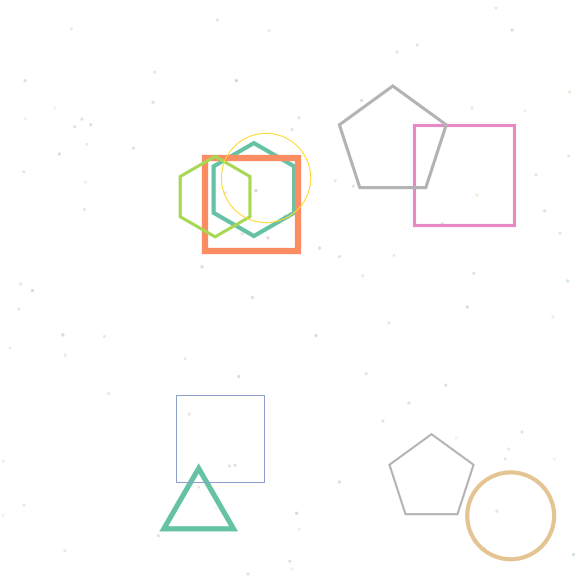[{"shape": "hexagon", "thickness": 2, "radius": 0.4, "center": [0.44, 0.671]}, {"shape": "triangle", "thickness": 2.5, "radius": 0.35, "center": [0.344, 0.118]}, {"shape": "square", "thickness": 3, "radius": 0.4, "center": [0.435, 0.645]}, {"shape": "square", "thickness": 0.5, "radius": 0.38, "center": [0.381, 0.24]}, {"shape": "square", "thickness": 1.5, "radius": 0.43, "center": [0.804, 0.697]}, {"shape": "hexagon", "thickness": 1.5, "radius": 0.35, "center": [0.372, 0.659]}, {"shape": "circle", "thickness": 0.5, "radius": 0.39, "center": [0.461, 0.691]}, {"shape": "circle", "thickness": 2, "radius": 0.38, "center": [0.884, 0.106]}, {"shape": "pentagon", "thickness": 1.5, "radius": 0.49, "center": [0.68, 0.753]}, {"shape": "pentagon", "thickness": 1, "radius": 0.38, "center": [0.747, 0.171]}]